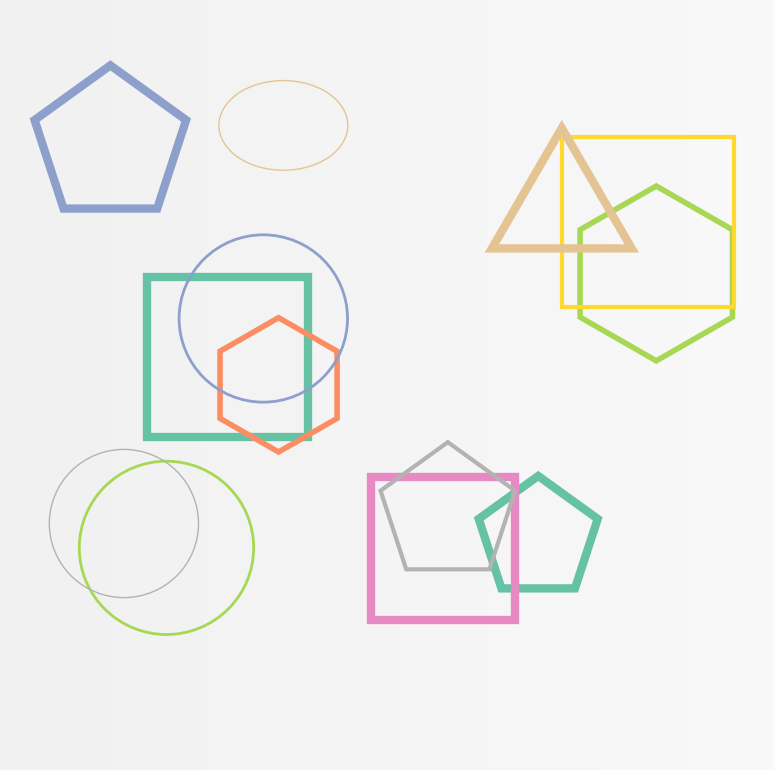[{"shape": "square", "thickness": 3, "radius": 0.52, "center": [0.293, 0.536]}, {"shape": "pentagon", "thickness": 3, "radius": 0.4, "center": [0.694, 0.301]}, {"shape": "hexagon", "thickness": 2, "radius": 0.44, "center": [0.359, 0.5]}, {"shape": "circle", "thickness": 1, "radius": 0.54, "center": [0.34, 0.586]}, {"shape": "pentagon", "thickness": 3, "radius": 0.51, "center": [0.142, 0.812]}, {"shape": "square", "thickness": 3, "radius": 0.46, "center": [0.572, 0.288]}, {"shape": "hexagon", "thickness": 2, "radius": 0.57, "center": [0.847, 0.645]}, {"shape": "circle", "thickness": 1, "radius": 0.56, "center": [0.215, 0.288]}, {"shape": "square", "thickness": 1.5, "radius": 0.55, "center": [0.836, 0.712]}, {"shape": "oval", "thickness": 0.5, "radius": 0.42, "center": [0.366, 0.837]}, {"shape": "triangle", "thickness": 3, "radius": 0.52, "center": [0.725, 0.729]}, {"shape": "pentagon", "thickness": 1.5, "radius": 0.46, "center": [0.578, 0.334]}, {"shape": "circle", "thickness": 0.5, "radius": 0.48, "center": [0.16, 0.32]}]